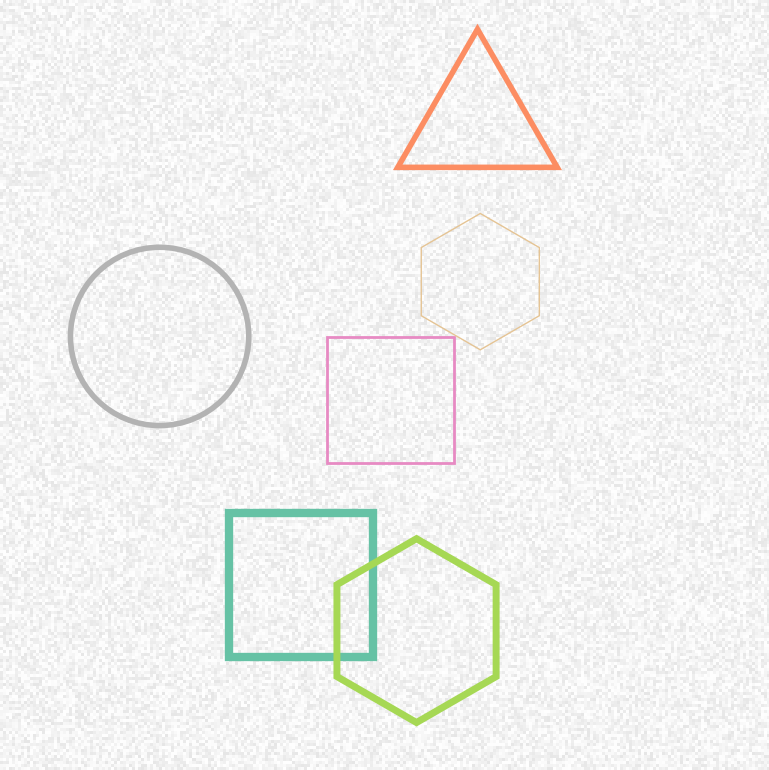[{"shape": "square", "thickness": 3, "radius": 0.47, "center": [0.391, 0.241]}, {"shape": "triangle", "thickness": 2, "radius": 0.6, "center": [0.62, 0.842]}, {"shape": "square", "thickness": 1, "radius": 0.41, "center": [0.507, 0.48]}, {"shape": "hexagon", "thickness": 2.5, "radius": 0.6, "center": [0.541, 0.181]}, {"shape": "hexagon", "thickness": 0.5, "radius": 0.44, "center": [0.624, 0.634]}, {"shape": "circle", "thickness": 2, "radius": 0.58, "center": [0.207, 0.563]}]